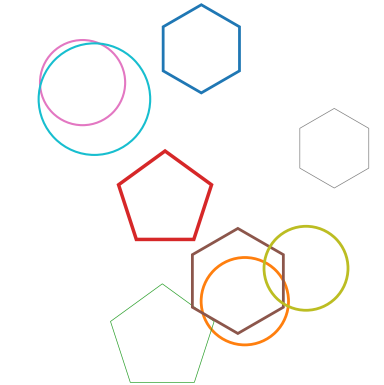[{"shape": "hexagon", "thickness": 2, "radius": 0.57, "center": [0.523, 0.873]}, {"shape": "circle", "thickness": 2, "radius": 0.57, "center": [0.636, 0.218]}, {"shape": "pentagon", "thickness": 0.5, "radius": 0.71, "center": [0.422, 0.121]}, {"shape": "pentagon", "thickness": 2.5, "radius": 0.63, "center": [0.429, 0.481]}, {"shape": "hexagon", "thickness": 2, "radius": 0.68, "center": [0.618, 0.27]}, {"shape": "circle", "thickness": 1.5, "radius": 0.55, "center": [0.215, 0.785]}, {"shape": "hexagon", "thickness": 0.5, "radius": 0.52, "center": [0.868, 0.615]}, {"shape": "circle", "thickness": 2, "radius": 0.55, "center": [0.795, 0.303]}, {"shape": "circle", "thickness": 1.5, "radius": 0.72, "center": [0.245, 0.743]}]